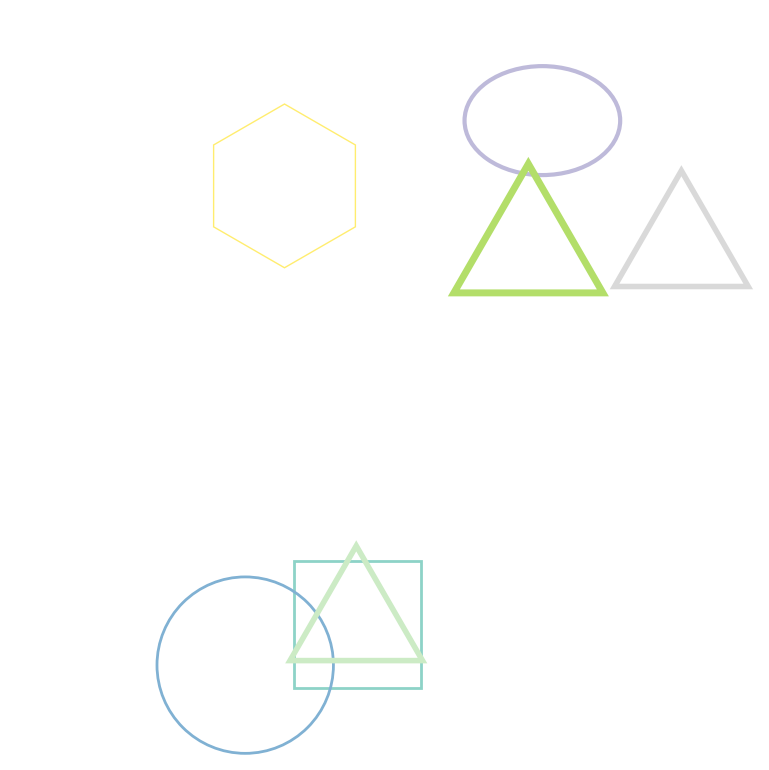[{"shape": "square", "thickness": 1, "radius": 0.41, "center": [0.464, 0.189]}, {"shape": "oval", "thickness": 1.5, "radius": 0.51, "center": [0.704, 0.843]}, {"shape": "circle", "thickness": 1, "radius": 0.57, "center": [0.318, 0.136]}, {"shape": "triangle", "thickness": 2.5, "radius": 0.56, "center": [0.686, 0.675]}, {"shape": "triangle", "thickness": 2, "radius": 0.5, "center": [0.885, 0.678]}, {"shape": "triangle", "thickness": 2, "radius": 0.5, "center": [0.463, 0.192]}, {"shape": "hexagon", "thickness": 0.5, "radius": 0.53, "center": [0.369, 0.759]}]